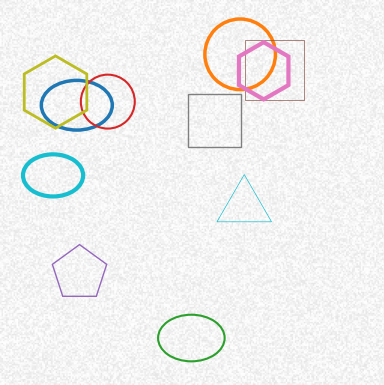[{"shape": "oval", "thickness": 2.5, "radius": 0.46, "center": [0.199, 0.727]}, {"shape": "circle", "thickness": 2.5, "radius": 0.46, "center": [0.624, 0.859]}, {"shape": "oval", "thickness": 1.5, "radius": 0.43, "center": [0.497, 0.122]}, {"shape": "circle", "thickness": 1.5, "radius": 0.35, "center": [0.28, 0.736]}, {"shape": "pentagon", "thickness": 1, "radius": 0.37, "center": [0.207, 0.29]}, {"shape": "square", "thickness": 0.5, "radius": 0.39, "center": [0.713, 0.819]}, {"shape": "hexagon", "thickness": 3, "radius": 0.37, "center": [0.685, 0.816]}, {"shape": "square", "thickness": 1, "radius": 0.35, "center": [0.557, 0.687]}, {"shape": "hexagon", "thickness": 2, "radius": 0.47, "center": [0.144, 0.761]}, {"shape": "triangle", "thickness": 0.5, "radius": 0.41, "center": [0.634, 0.465]}, {"shape": "oval", "thickness": 3, "radius": 0.39, "center": [0.138, 0.544]}]